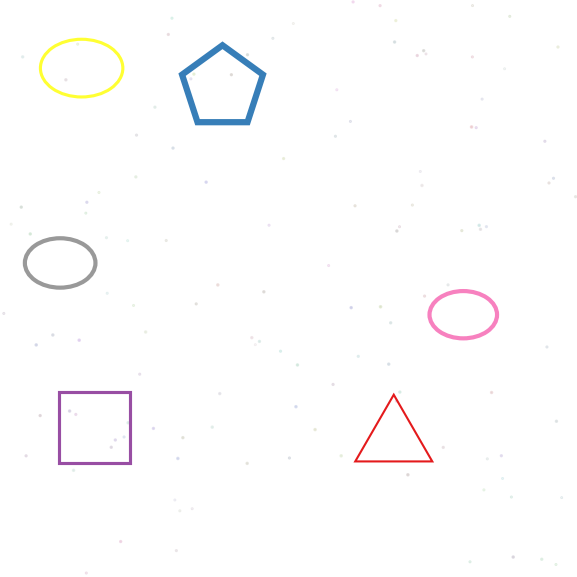[{"shape": "triangle", "thickness": 1, "radius": 0.39, "center": [0.682, 0.239]}, {"shape": "pentagon", "thickness": 3, "radius": 0.37, "center": [0.385, 0.847]}, {"shape": "square", "thickness": 1.5, "radius": 0.31, "center": [0.164, 0.258]}, {"shape": "oval", "thickness": 1.5, "radius": 0.36, "center": [0.141, 0.881]}, {"shape": "oval", "thickness": 2, "radius": 0.29, "center": [0.802, 0.454]}, {"shape": "oval", "thickness": 2, "radius": 0.31, "center": [0.104, 0.544]}]